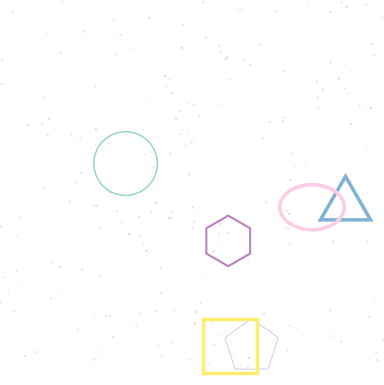[{"shape": "circle", "thickness": 1, "radius": 0.41, "center": [0.326, 0.575]}, {"shape": "pentagon", "thickness": 0.5, "radius": 0.36, "center": [0.654, 0.1]}, {"shape": "triangle", "thickness": 2.5, "radius": 0.38, "center": [0.897, 0.467]}, {"shape": "oval", "thickness": 2.5, "radius": 0.42, "center": [0.81, 0.462]}, {"shape": "hexagon", "thickness": 1.5, "radius": 0.33, "center": [0.593, 0.374]}, {"shape": "square", "thickness": 2.5, "radius": 0.35, "center": [0.597, 0.102]}]